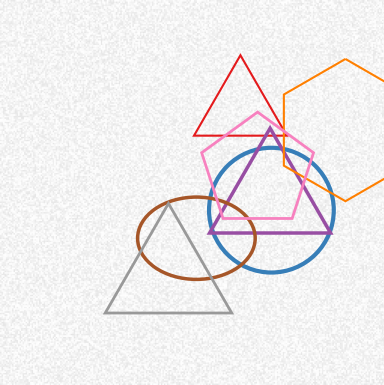[{"shape": "triangle", "thickness": 1.5, "radius": 0.7, "center": [0.624, 0.717]}, {"shape": "circle", "thickness": 3, "radius": 0.81, "center": [0.705, 0.454]}, {"shape": "triangle", "thickness": 2.5, "radius": 0.91, "center": [0.702, 0.486]}, {"shape": "hexagon", "thickness": 1.5, "radius": 0.92, "center": [0.897, 0.662]}, {"shape": "oval", "thickness": 2.5, "radius": 0.76, "center": [0.51, 0.381]}, {"shape": "pentagon", "thickness": 2, "radius": 0.76, "center": [0.669, 0.556]}, {"shape": "triangle", "thickness": 2, "radius": 0.95, "center": [0.438, 0.282]}]